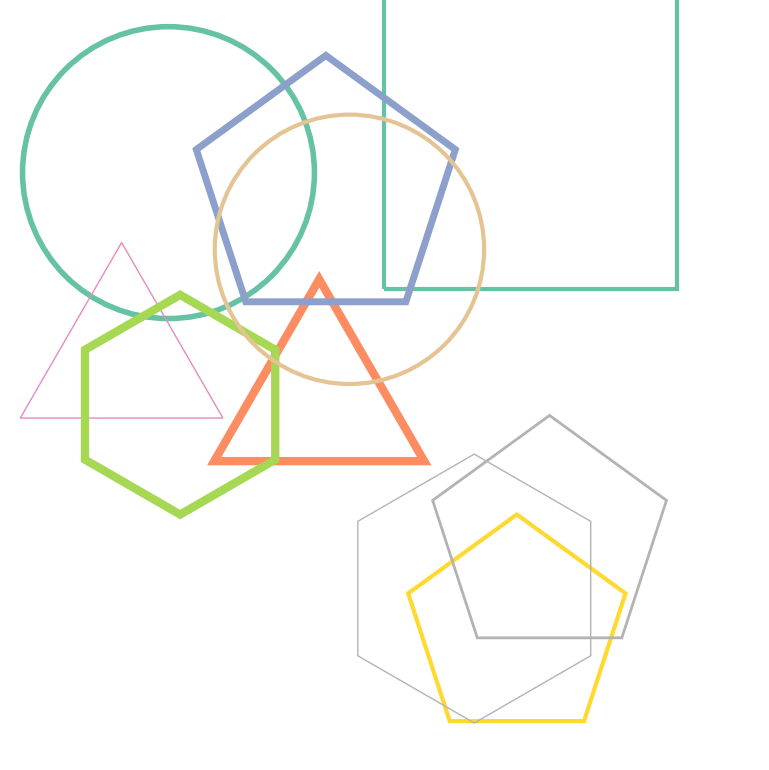[{"shape": "circle", "thickness": 2, "radius": 0.95, "center": [0.219, 0.776]}, {"shape": "square", "thickness": 1.5, "radius": 0.95, "center": [0.689, 0.814]}, {"shape": "triangle", "thickness": 3, "radius": 0.79, "center": [0.415, 0.48]}, {"shape": "pentagon", "thickness": 2.5, "radius": 0.88, "center": [0.423, 0.751]}, {"shape": "triangle", "thickness": 0.5, "radius": 0.76, "center": [0.158, 0.533]}, {"shape": "hexagon", "thickness": 3, "radius": 0.71, "center": [0.234, 0.474]}, {"shape": "pentagon", "thickness": 1.5, "radius": 0.74, "center": [0.671, 0.184]}, {"shape": "circle", "thickness": 1.5, "radius": 0.87, "center": [0.454, 0.676]}, {"shape": "hexagon", "thickness": 0.5, "radius": 0.87, "center": [0.616, 0.236]}, {"shape": "pentagon", "thickness": 1, "radius": 0.8, "center": [0.714, 0.301]}]